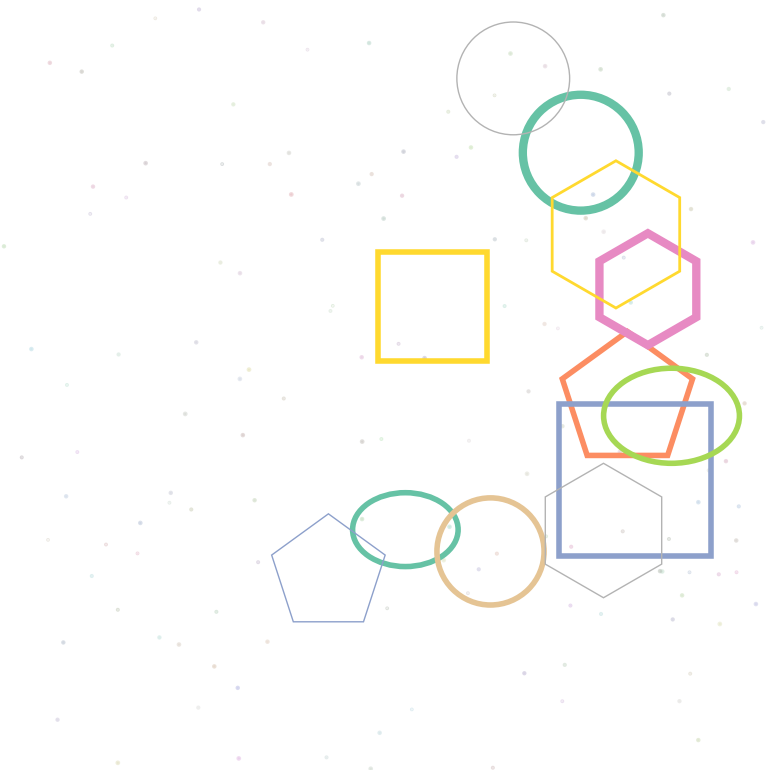[{"shape": "oval", "thickness": 2, "radius": 0.34, "center": [0.526, 0.312]}, {"shape": "circle", "thickness": 3, "radius": 0.38, "center": [0.754, 0.802]}, {"shape": "pentagon", "thickness": 2, "radius": 0.44, "center": [0.815, 0.48]}, {"shape": "square", "thickness": 2, "radius": 0.49, "center": [0.825, 0.376]}, {"shape": "pentagon", "thickness": 0.5, "radius": 0.39, "center": [0.427, 0.255]}, {"shape": "hexagon", "thickness": 3, "radius": 0.36, "center": [0.841, 0.624]}, {"shape": "oval", "thickness": 2, "radius": 0.44, "center": [0.872, 0.46]}, {"shape": "hexagon", "thickness": 1, "radius": 0.48, "center": [0.8, 0.696]}, {"shape": "square", "thickness": 2, "radius": 0.35, "center": [0.562, 0.602]}, {"shape": "circle", "thickness": 2, "radius": 0.35, "center": [0.637, 0.284]}, {"shape": "circle", "thickness": 0.5, "radius": 0.37, "center": [0.667, 0.898]}, {"shape": "hexagon", "thickness": 0.5, "radius": 0.44, "center": [0.784, 0.311]}]